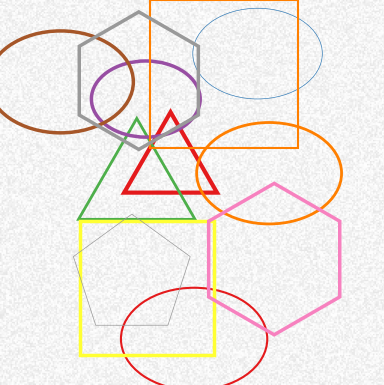[{"shape": "oval", "thickness": 1.5, "radius": 0.95, "center": [0.504, 0.12]}, {"shape": "triangle", "thickness": 3, "radius": 0.7, "center": [0.443, 0.569]}, {"shape": "oval", "thickness": 0.5, "radius": 0.84, "center": [0.669, 0.861]}, {"shape": "triangle", "thickness": 2, "radius": 0.87, "center": [0.355, 0.518]}, {"shape": "oval", "thickness": 2.5, "radius": 0.71, "center": [0.379, 0.743]}, {"shape": "square", "thickness": 1.5, "radius": 0.96, "center": [0.583, 0.808]}, {"shape": "oval", "thickness": 2, "radius": 0.94, "center": [0.699, 0.55]}, {"shape": "square", "thickness": 2.5, "radius": 0.87, "center": [0.383, 0.252]}, {"shape": "oval", "thickness": 2.5, "radius": 0.95, "center": [0.157, 0.787]}, {"shape": "hexagon", "thickness": 2.5, "radius": 0.98, "center": [0.712, 0.327]}, {"shape": "pentagon", "thickness": 0.5, "radius": 0.8, "center": [0.342, 0.284]}, {"shape": "hexagon", "thickness": 2.5, "radius": 0.89, "center": [0.361, 0.79]}]